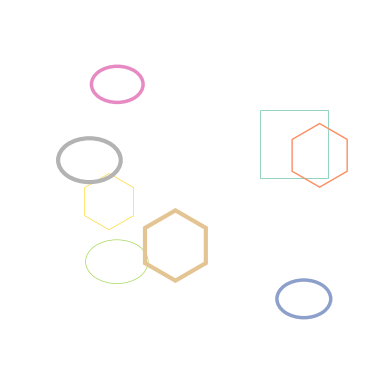[{"shape": "square", "thickness": 0.5, "radius": 0.44, "center": [0.764, 0.626]}, {"shape": "hexagon", "thickness": 1, "radius": 0.41, "center": [0.83, 0.597]}, {"shape": "oval", "thickness": 2.5, "radius": 0.35, "center": [0.789, 0.224]}, {"shape": "oval", "thickness": 2.5, "radius": 0.34, "center": [0.305, 0.781]}, {"shape": "oval", "thickness": 0.5, "radius": 0.41, "center": [0.303, 0.32]}, {"shape": "hexagon", "thickness": 0.5, "radius": 0.37, "center": [0.283, 0.476]}, {"shape": "hexagon", "thickness": 3, "radius": 0.46, "center": [0.456, 0.362]}, {"shape": "oval", "thickness": 3, "radius": 0.41, "center": [0.232, 0.584]}]